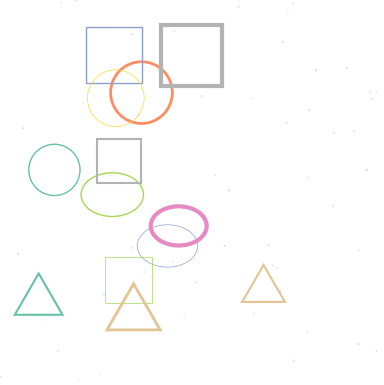[{"shape": "triangle", "thickness": 1.5, "radius": 0.36, "center": [0.1, 0.218]}, {"shape": "circle", "thickness": 1, "radius": 0.33, "center": [0.141, 0.559]}, {"shape": "circle", "thickness": 2, "radius": 0.4, "center": [0.367, 0.759]}, {"shape": "square", "thickness": 1, "radius": 0.37, "center": [0.297, 0.857]}, {"shape": "oval", "thickness": 0.5, "radius": 0.39, "center": [0.435, 0.361]}, {"shape": "oval", "thickness": 3, "radius": 0.36, "center": [0.464, 0.413]}, {"shape": "square", "thickness": 0.5, "radius": 0.3, "center": [0.334, 0.273]}, {"shape": "oval", "thickness": 1, "radius": 0.41, "center": [0.292, 0.495]}, {"shape": "circle", "thickness": 0.5, "radius": 0.37, "center": [0.301, 0.745]}, {"shape": "triangle", "thickness": 1.5, "radius": 0.32, "center": [0.685, 0.248]}, {"shape": "triangle", "thickness": 2, "radius": 0.4, "center": [0.347, 0.183]}, {"shape": "square", "thickness": 3, "radius": 0.4, "center": [0.497, 0.856]}, {"shape": "square", "thickness": 1.5, "radius": 0.29, "center": [0.31, 0.582]}]